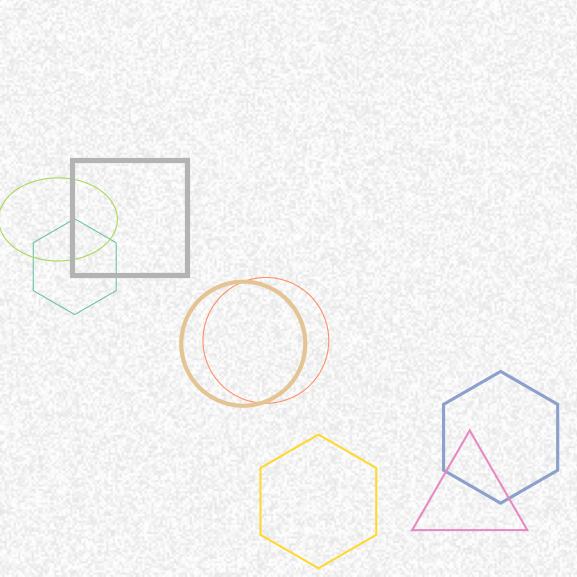[{"shape": "hexagon", "thickness": 0.5, "radius": 0.41, "center": [0.129, 0.537]}, {"shape": "circle", "thickness": 0.5, "radius": 0.54, "center": [0.46, 0.41]}, {"shape": "hexagon", "thickness": 1.5, "radius": 0.57, "center": [0.867, 0.242]}, {"shape": "triangle", "thickness": 1, "radius": 0.58, "center": [0.813, 0.139]}, {"shape": "oval", "thickness": 0.5, "radius": 0.51, "center": [0.1, 0.619]}, {"shape": "hexagon", "thickness": 1, "radius": 0.58, "center": [0.551, 0.131]}, {"shape": "circle", "thickness": 2, "radius": 0.54, "center": [0.421, 0.404]}, {"shape": "square", "thickness": 2.5, "radius": 0.5, "center": [0.224, 0.623]}]